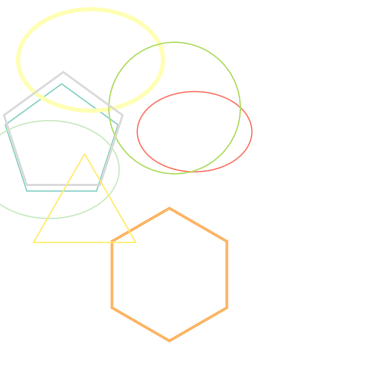[{"shape": "pentagon", "thickness": 1, "radius": 0.77, "center": [0.16, 0.628]}, {"shape": "oval", "thickness": 3, "radius": 0.94, "center": [0.235, 0.844]}, {"shape": "oval", "thickness": 1, "radius": 0.74, "center": [0.505, 0.658]}, {"shape": "hexagon", "thickness": 2, "radius": 0.86, "center": [0.44, 0.287]}, {"shape": "circle", "thickness": 1, "radius": 0.85, "center": [0.453, 0.719]}, {"shape": "pentagon", "thickness": 1.5, "radius": 0.81, "center": [0.164, 0.651]}, {"shape": "oval", "thickness": 1, "radius": 0.91, "center": [0.128, 0.56]}, {"shape": "triangle", "thickness": 1, "radius": 0.77, "center": [0.22, 0.447]}]